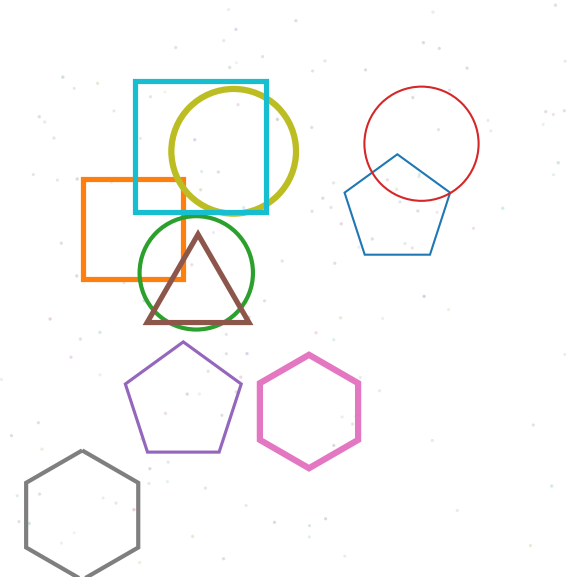[{"shape": "pentagon", "thickness": 1, "radius": 0.48, "center": [0.688, 0.636]}, {"shape": "square", "thickness": 2.5, "radius": 0.43, "center": [0.23, 0.603]}, {"shape": "circle", "thickness": 2, "radius": 0.49, "center": [0.34, 0.527]}, {"shape": "circle", "thickness": 1, "radius": 0.49, "center": [0.73, 0.75]}, {"shape": "pentagon", "thickness": 1.5, "radius": 0.53, "center": [0.317, 0.302]}, {"shape": "triangle", "thickness": 2.5, "radius": 0.51, "center": [0.343, 0.492]}, {"shape": "hexagon", "thickness": 3, "radius": 0.49, "center": [0.535, 0.287]}, {"shape": "hexagon", "thickness": 2, "radius": 0.56, "center": [0.142, 0.107]}, {"shape": "circle", "thickness": 3, "radius": 0.54, "center": [0.405, 0.737]}, {"shape": "square", "thickness": 2.5, "radius": 0.57, "center": [0.347, 0.746]}]